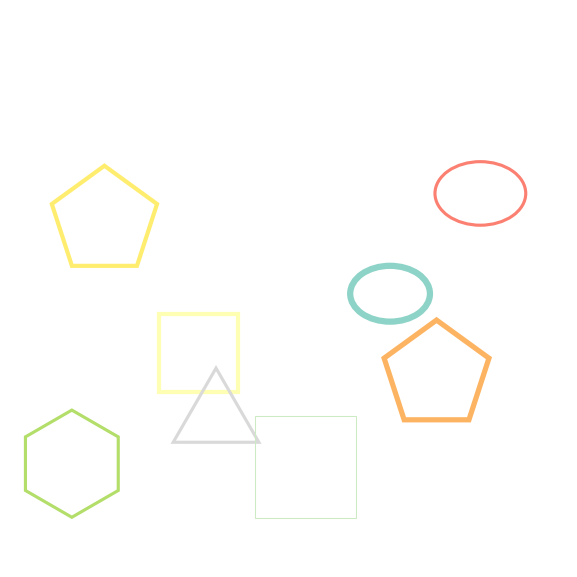[{"shape": "oval", "thickness": 3, "radius": 0.35, "center": [0.675, 0.491]}, {"shape": "square", "thickness": 2, "radius": 0.34, "center": [0.344, 0.388]}, {"shape": "oval", "thickness": 1.5, "radius": 0.39, "center": [0.832, 0.664]}, {"shape": "pentagon", "thickness": 2.5, "radius": 0.48, "center": [0.756, 0.349]}, {"shape": "hexagon", "thickness": 1.5, "radius": 0.46, "center": [0.124, 0.196]}, {"shape": "triangle", "thickness": 1.5, "radius": 0.43, "center": [0.374, 0.276]}, {"shape": "square", "thickness": 0.5, "radius": 0.44, "center": [0.529, 0.19]}, {"shape": "pentagon", "thickness": 2, "radius": 0.48, "center": [0.181, 0.616]}]